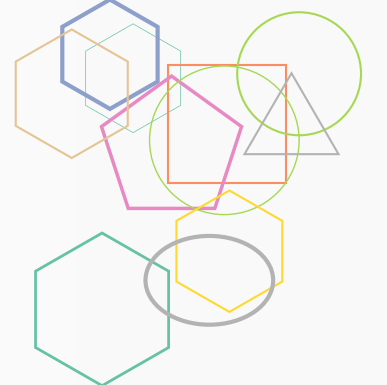[{"shape": "hexagon", "thickness": 2, "radius": 0.99, "center": [0.263, 0.197]}, {"shape": "hexagon", "thickness": 0.5, "radius": 0.71, "center": [0.343, 0.797]}, {"shape": "square", "thickness": 1.5, "radius": 0.76, "center": [0.586, 0.678]}, {"shape": "hexagon", "thickness": 3, "radius": 0.71, "center": [0.284, 0.859]}, {"shape": "pentagon", "thickness": 2.5, "radius": 0.95, "center": [0.443, 0.612]}, {"shape": "circle", "thickness": 1.5, "radius": 0.8, "center": [0.772, 0.808]}, {"shape": "circle", "thickness": 1, "radius": 0.97, "center": [0.579, 0.636]}, {"shape": "hexagon", "thickness": 1.5, "radius": 0.79, "center": [0.592, 0.348]}, {"shape": "hexagon", "thickness": 1.5, "radius": 0.83, "center": [0.185, 0.757]}, {"shape": "triangle", "thickness": 1.5, "radius": 0.7, "center": [0.752, 0.67]}, {"shape": "oval", "thickness": 3, "radius": 0.82, "center": [0.54, 0.272]}]